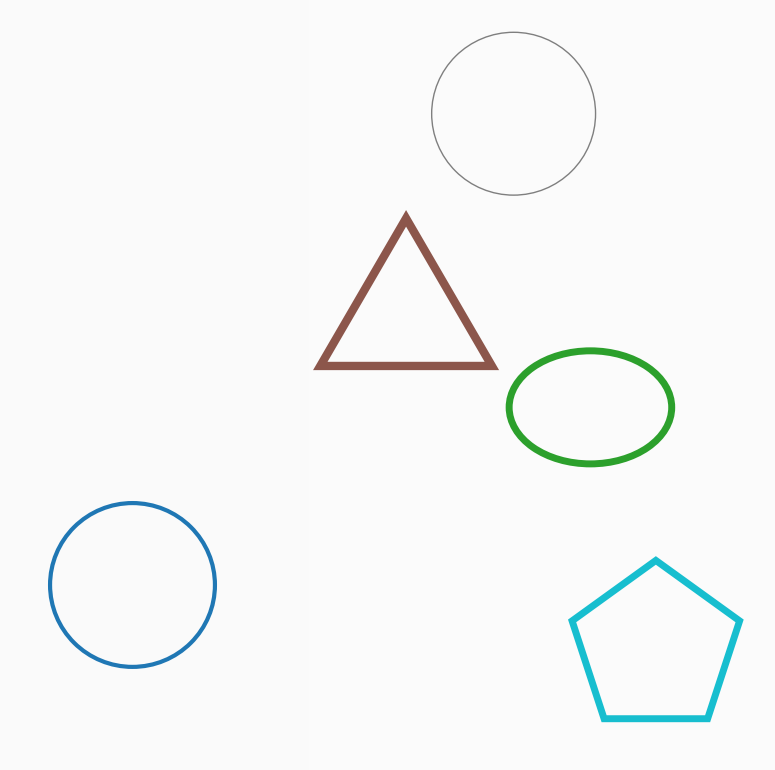[{"shape": "circle", "thickness": 1.5, "radius": 0.53, "center": [0.171, 0.24]}, {"shape": "oval", "thickness": 2.5, "radius": 0.52, "center": [0.762, 0.471]}, {"shape": "triangle", "thickness": 3, "radius": 0.64, "center": [0.524, 0.589]}, {"shape": "circle", "thickness": 0.5, "radius": 0.53, "center": [0.663, 0.852]}, {"shape": "pentagon", "thickness": 2.5, "radius": 0.57, "center": [0.846, 0.159]}]